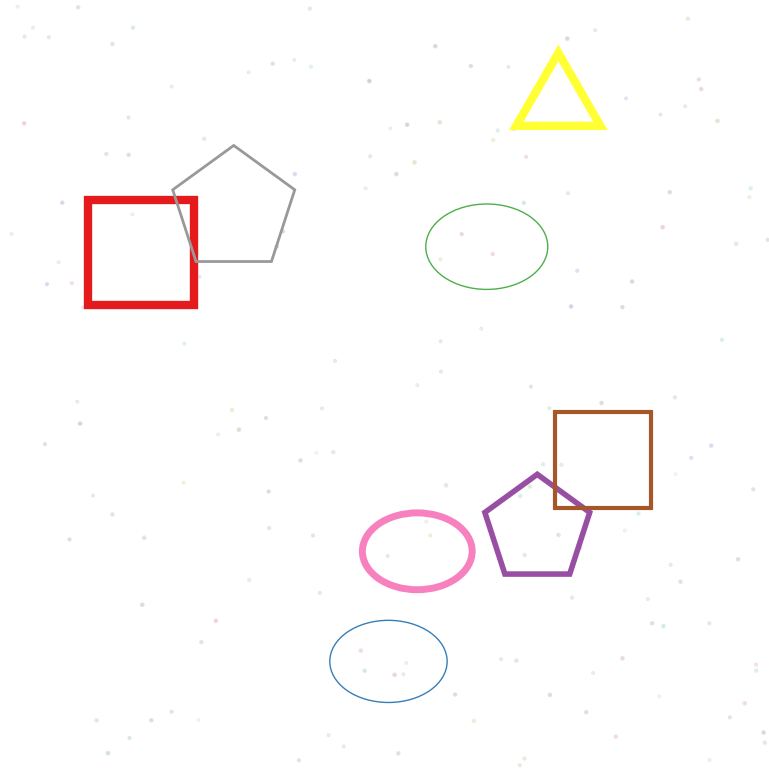[{"shape": "square", "thickness": 3, "radius": 0.34, "center": [0.183, 0.672]}, {"shape": "oval", "thickness": 0.5, "radius": 0.38, "center": [0.504, 0.141]}, {"shape": "oval", "thickness": 0.5, "radius": 0.4, "center": [0.632, 0.68]}, {"shape": "pentagon", "thickness": 2, "radius": 0.36, "center": [0.698, 0.312]}, {"shape": "triangle", "thickness": 3, "radius": 0.32, "center": [0.725, 0.868]}, {"shape": "square", "thickness": 1.5, "radius": 0.31, "center": [0.783, 0.402]}, {"shape": "oval", "thickness": 2.5, "radius": 0.36, "center": [0.542, 0.284]}, {"shape": "pentagon", "thickness": 1, "radius": 0.42, "center": [0.304, 0.728]}]